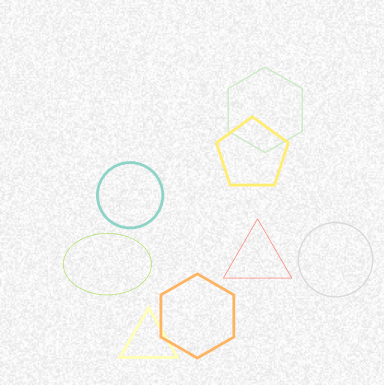[{"shape": "circle", "thickness": 2, "radius": 0.42, "center": [0.338, 0.493]}, {"shape": "triangle", "thickness": 2, "radius": 0.43, "center": [0.386, 0.115]}, {"shape": "triangle", "thickness": 0.5, "radius": 0.51, "center": [0.669, 0.329]}, {"shape": "hexagon", "thickness": 2, "radius": 0.55, "center": [0.513, 0.179]}, {"shape": "oval", "thickness": 0.5, "radius": 0.57, "center": [0.279, 0.314]}, {"shape": "circle", "thickness": 1, "radius": 0.48, "center": [0.872, 0.326]}, {"shape": "hexagon", "thickness": 1, "radius": 0.56, "center": [0.689, 0.715]}, {"shape": "pentagon", "thickness": 2, "radius": 0.49, "center": [0.655, 0.599]}]